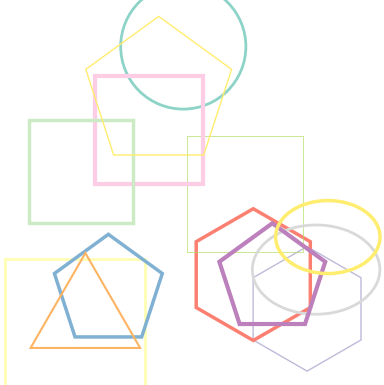[{"shape": "circle", "thickness": 2, "radius": 0.81, "center": [0.476, 0.879]}, {"shape": "square", "thickness": 2, "radius": 0.91, "center": [0.195, 0.146]}, {"shape": "hexagon", "thickness": 1, "radius": 0.81, "center": [0.798, 0.198]}, {"shape": "hexagon", "thickness": 2.5, "radius": 0.86, "center": [0.658, 0.287]}, {"shape": "pentagon", "thickness": 2.5, "radius": 0.74, "center": [0.281, 0.244]}, {"shape": "triangle", "thickness": 1.5, "radius": 0.82, "center": [0.222, 0.178]}, {"shape": "square", "thickness": 0.5, "radius": 0.75, "center": [0.636, 0.497]}, {"shape": "square", "thickness": 3, "radius": 0.7, "center": [0.386, 0.661]}, {"shape": "oval", "thickness": 2, "radius": 0.83, "center": [0.821, 0.3]}, {"shape": "pentagon", "thickness": 3, "radius": 0.72, "center": [0.707, 0.275]}, {"shape": "square", "thickness": 2.5, "radius": 0.67, "center": [0.21, 0.554]}, {"shape": "oval", "thickness": 2.5, "radius": 0.68, "center": [0.852, 0.384]}, {"shape": "pentagon", "thickness": 1, "radius": 1.0, "center": [0.412, 0.758]}]